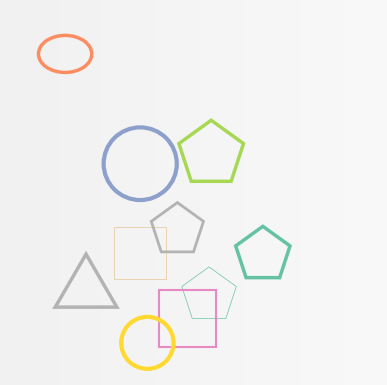[{"shape": "pentagon", "thickness": 0.5, "radius": 0.37, "center": [0.539, 0.233]}, {"shape": "pentagon", "thickness": 2.5, "radius": 0.37, "center": [0.678, 0.338]}, {"shape": "oval", "thickness": 2.5, "radius": 0.34, "center": [0.168, 0.86]}, {"shape": "circle", "thickness": 3, "radius": 0.47, "center": [0.362, 0.575]}, {"shape": "square", "thickness": 1.5, "radius": 0.37, "center": [0.483, 0.173]}, {"shape": "pentagon", "thickness": 2.5, "radius": 0.44, "center": [0.545, 0.6]}, {"shape": "circle", "thickness": 3, "radius": 0.34, "center": [0.38, 0.109]}, {"shape": "square", "thickness": 0.5, "radius": 0.34, "center": [0.361, 0.342]}, {"shape": "triangle", "thickness": 2.5, "radius": 0.46, "center": [0.222, 0.248]}, {"shape": "pentagon", "thickness": 2, "radius": 0.35, "center": [0.458, 0.403]}]